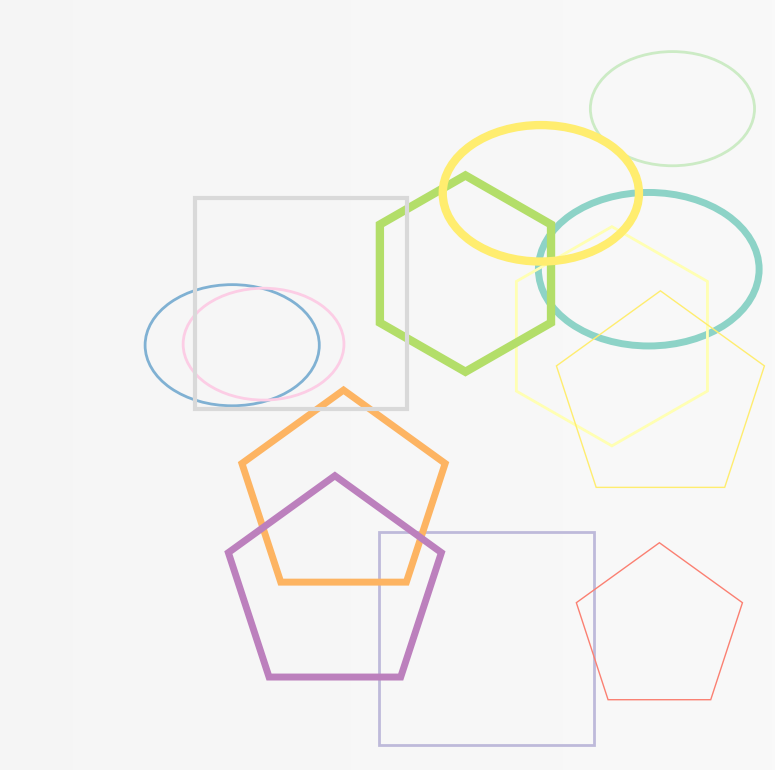[{"shape": "oval", "thickness": 2.5, "radius": 0.71, "center": [0.837, 0.65]}, {"shape": "hexagon", "thickness": 1, "radius": 0.71, "center": [0.79, 0.563]}, {"shape": "square", "thickness": 1, "radius": 0.69, "center": [0.628, 0.171]}, {"shape": "pentagon", "thickness": 0.5, "radius": 0.56, "center": [0.851, 0.182]}, {"shape": "oval", "thickness": 1, "radius": 0.56, "center": [0.3, 0.552]}, {"shape": "pentagon", "thickness": 2.5, "radius": 0.69, "center": [0.443, 0.356]}, {"shape": "hexagon", "thickness": 3, "radius": 0.64, "center": [0.601, 0.645]}, {"shape": "oval", "thickness": 1, "radius": 0.52, "center": [0.34, 0.553]}, {"shape": "square", "thickness": 1.5, "radius": 0.68, "center": [0.389, 0.606]}, {"shape": "pentagon", "thickness": 2.5, "radius": 0.72, "center": [0.432, 0.238]}, {"shape": "oval", "thickness": 1, "radius": 0.53, "center": [0.868, 0.859]}, {"shape": "pentagon", "thickness": 0.5, "radius": 0.71, "center": [0.852, 0.481]}, {"shape": "oval", "thickness": 3, "radius": 0.63, "center": [0.698, 0.749]}]